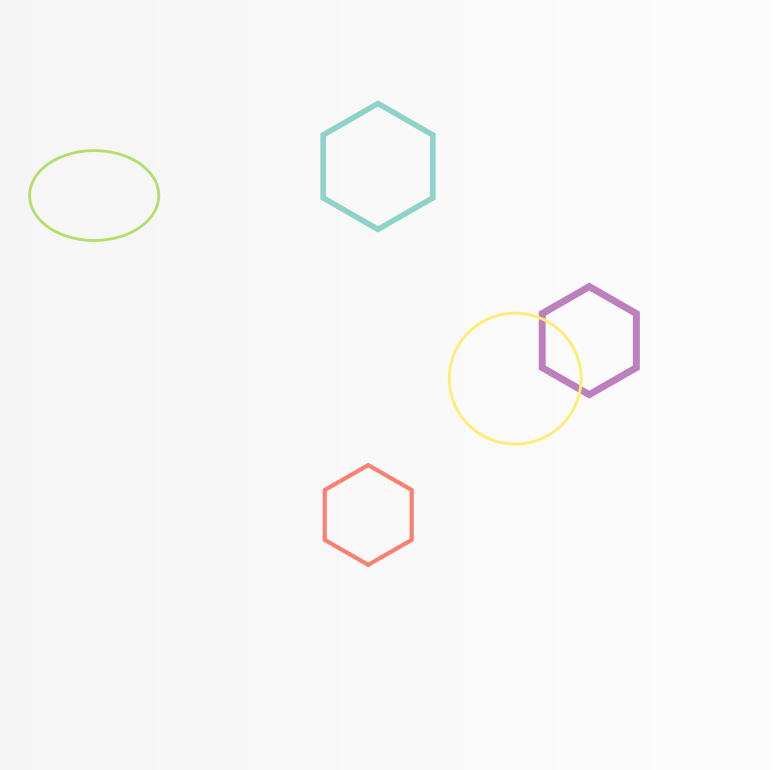[{"shape": "hexagon", "thickness": 2, "radius": 0.41, "center": [0.488, 0.784]}, {"shape": "hexagon", "thickness": 1.5, "radius": 0.32, "center": [0.475, 0.331]}, {"shape": "oval", "thickness": 1, "radius": 0.42, "center": [0.122, 0.746]}, {"shape": "hexagon", "thickness": 2.5, "radius": 0.35, "center": [0.76, 0.558]}, {"shape": "circle", "thickness": 1, "radius": 0.43, "center": [0.665, 0.508]}]